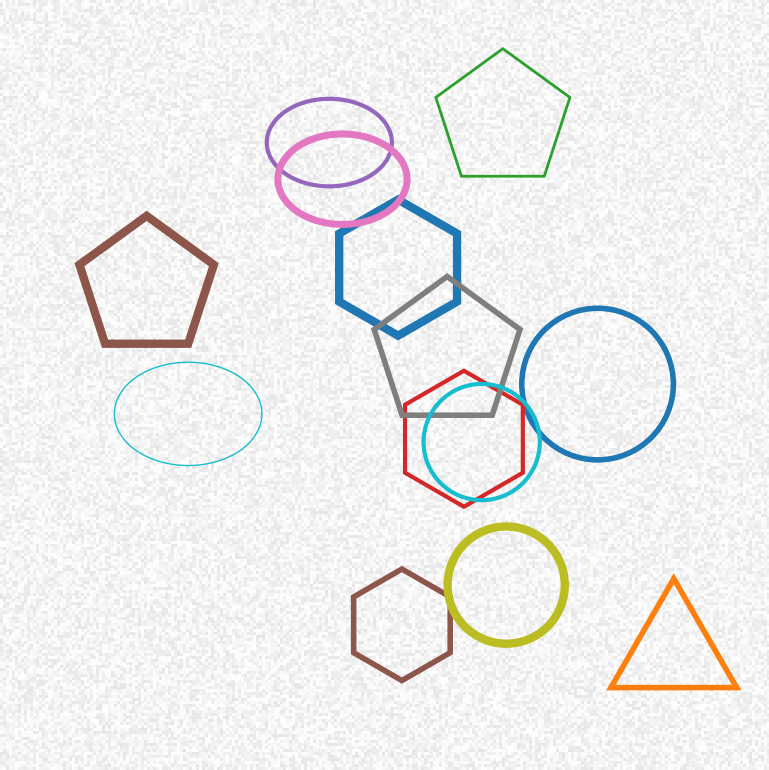[{"shape": "circle", "thickness": 2, "radius": 0.49, "center": [0.776, 0.501]}, {"shape": "hexagon", "thickness": 3, "radius": 0.44, "center": [0.517, 0.652]}, {"shape": "triangle", "thickness": 2, "radius": 0.47, "center": [0.875, 0.154]}, {"shape": "pentagon", "thickness": 1, "radius": 0.46, "center": [0.653, 0.845]}, {"shape": "hexagon", "thickness": 1.5, "radius": 0.44, "center": [0.603, 0.43]}, {"shape": "oval", "thickness": 1.5, "radius": 0.41, "center": [0.428, 0.815]}, {"shape": "pentagon", "thickness": 3, "radius": 0.46, "center": [0.19, 0.628]}, {"shape": "hexagon", "thickness": 2, "radius": 0.36, "center": [0.522, 0.189]}, {"shape": "oval", "thickness": 2.5, "radius": 0.42, "center": [0.445, 0.767]}, {"shape": "pentagon", "thickness": 2, "radius": 0.5, "center": [0.581, 0.541]}, {"shape": "circle", "thickness": 3, "radius": 0.38, "center": [0.657, 0.24]}, {"shape": "oval", "thickness": 0.5, "radius": 0.48, "center": [0.244, 0.462]}, {"shape": "circle", "thickness": 1.5, "radius": 0.38, "center": [0.626, 0.426]}]